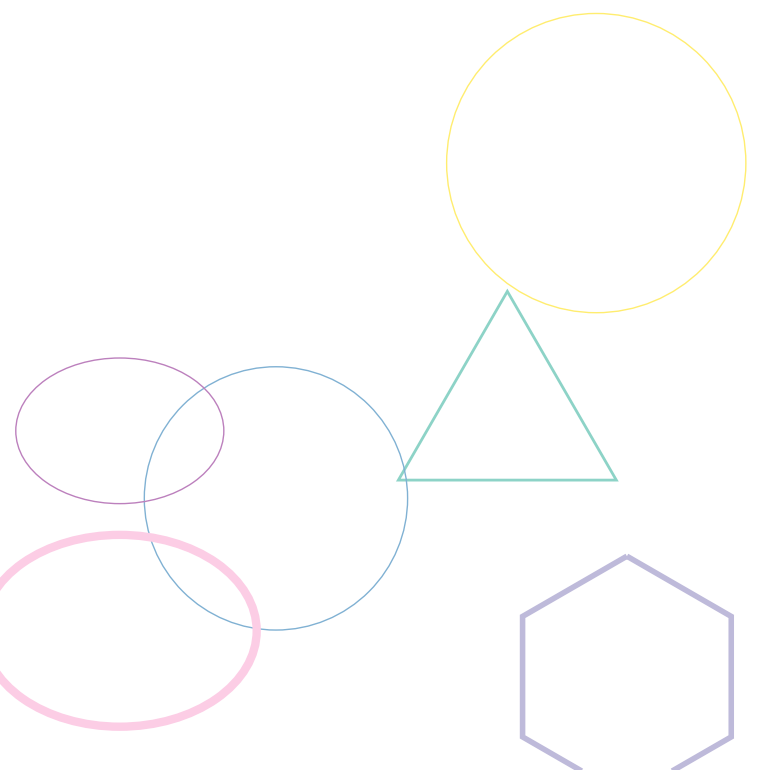[{"shape": "triangle", "thickness": 1, "radius": 0.82, "center": [0.659, 0.458]}, {"shape": "hexagon", "thickness": 2, "radius": 0.78, "center": [0.814, 0.121]}, {"shape": "circle", "thickness": 0.5, "radius": 0.85, "center": [0.358, 0.353]}, {"shape": "oval", "thickness": 3, "radius": 0.89, "center": [0.155, 0.181]}, {"shape": "oval", "thickness": 0.5, "radius": 0.68, "center": [0.156, 0.44]}, {"shape": "circle", "thickness": 0.5, "radius": 0.97, "center": [0.774, 0.788]}]